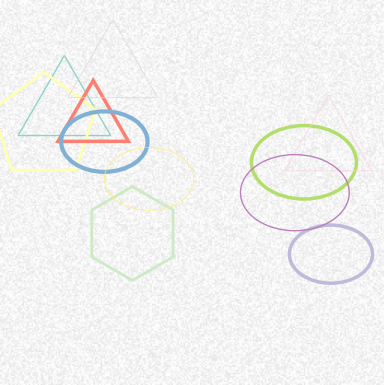[{"shape": "triangle", "thickness": 1, "radius": 0.69, "center": [0.167, 0.717]}, {"shape": "pentagon", "thickness": 2, "radius": 0.7, "center": [0.114, 0.672]}, {"shape": "oval", "thickness": 2.5, "radius": 0.54, "center": [0.86, 0.34]}, {"shape": "triangle", "thickness": 2.5, "radius": 0.53, "center": [0.242, 0.686]}, {"shape": "oval", "thickness": 3, "radius": 0.56, "center": [0.271, 0.632]}, {"shape": "oval", "thickness": 2.5, "radius": 0.68, "center": [0.79, 0.578]}, {"shape": "triangle", "thickness": 0.5, "radius": 0.66, "center": [0.852, 0.622]}, {"shape": "triangle", "thickness": 0.5, "radius": 0.67, "center": [0.293, 0.814]}, {"shape": "oval", "thickness": 1, "radius": 0.71, "center": [0.766, 0.5]}, {"shape": "hexagon", "thickness": 2, "radius": 0.61, "center": [0.344, 0.394]}, {"shape": "oval", "thickness": 0.5, "radius": 0.58, "center": [0.387, 0.535]}]